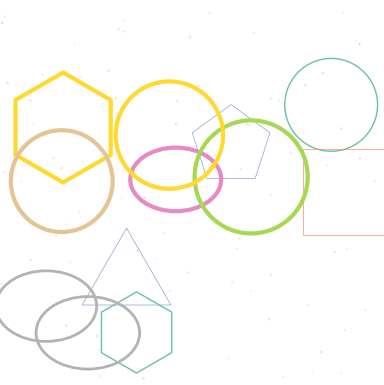[{"shape": "hexagon", "thickness": 1, "radius": 0.53, "center": [0.355, 0.137]}, {"shape": "circle", "thickness": 1, "radius": 0.6, "center": [0.86, 0.728]}, {"shape": "square", "thickness": 0.5, "radius": 0.56, "center": [0.898, 0.5]}, {"shape": "triangle", "thickness": 0.5, "radius": 0.67, "center": [0.329, 0.274]}, {"shape": "pentagon", "thickness": 0.5, "radius": 0.53, "center": [0.6, 0.622]}, {"shape": "oval", "thickness": 3, "radius": 0.59, "center": [0.456, 0.534]}, {"shape": "circle", "thickness": 3, "radius": 0.73, "center": [0.652, 0.541]}, {"shape": "hexagon", "thickness": 3, "radius": 0.71, "center": [0.164, 0.669]}, {"shape": "circle", "thickness": 3, "radius": 0.7, "center": [0.44, 0.649]}, {"shape": "circle", "thickness": 3, "radius": 0.66, "center": [0.16, 0.53]}, {"shape": "oval", "thickness": 2, "radius": 0.65, "center": [0.12, 0.205]}, {"shape": "oval", "thickness": 2, "radius": 0.67, "center": [0.228, 0.136]}]